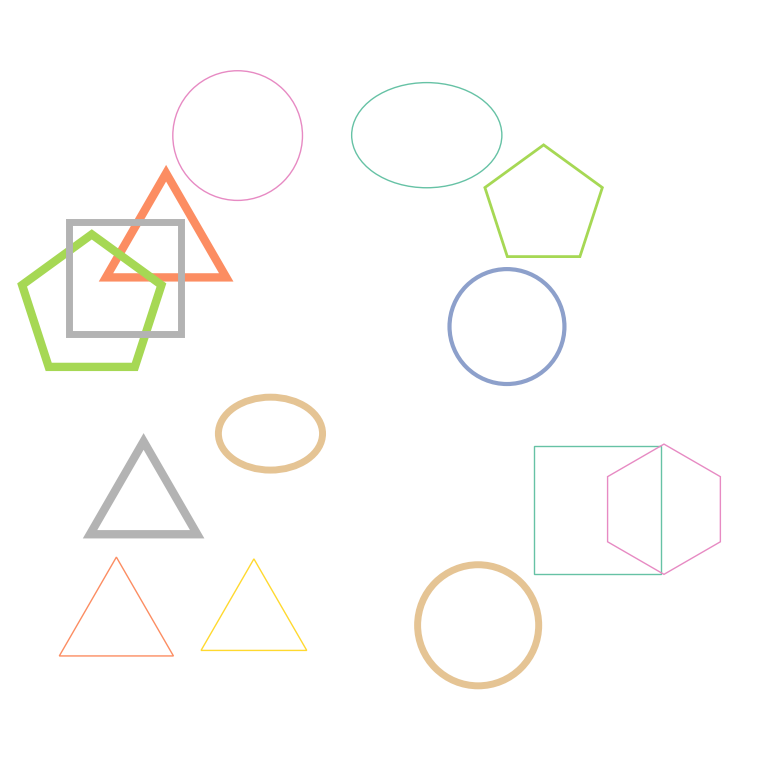[{"shape": "square", "thickness": 0.5, "radius": 0.41, "center": [0.776, 0.338]}, {"shape": "oval", "thickness": 0.5, "radius": 0.49, "center": [0.554, 0.824]}, {"shape": "triangle", "thickness": 3, "radius": 0.45, "center": [0.216, 0.685]}, {"shape": "triangle", "thickness": 0.5, "radius": 0.43, "center": [0.151, 0.191]}, {"shape": "circle", "thickness": 1.5, "radius": 0.37, "center": [0.658, 0.576]}, {"shape": "circle", "thickness": 0.5, "radius": 0.42, "center": [0.309, 0.824]}, {"shape": "hexagon", "thickness": 0.5, "radius": 0.42, "center": [0.862, 0.339]}, {"shape": "pentagon", "thickness": 3, "radius": 0.48, "center": [0.119, 0.6]}, {"shape": "pentagon", "thickness": 1, "radius": 0.4, "center": [0.706, 0.732]}, {"shape": "triangle", "thickness": 0.5, "radius": 0.4, "center": [0.33, 0.195]}, {"shape": "oval", "thickness": 2.5, "radius": 0.34, "center": [0.351, 0.437]}, {"shape": "circle", "thickness": 2.5, "radius": 0.39, "center": [0.621, 0.188]}, {"shape": "square", "thickness": 2.5, "radius": 0.36, "center": [0.162, 0.639]}, {"shape": "triangle", "thickness": 3, "radius": 0.4, "center": [0.187, 0.346]}]